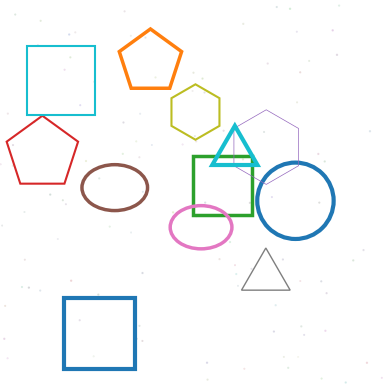[{"shape": "circle", "thickness": 3, "radius": 0.5, "center": [0.767, 0.478]}, {"shape": "square", "thickness": 3, "radius": 0.46, "center": [0.258, 0.134]}, {"shape": "pentagon", "thickness": 2.5, "radius": 0.43, "center": [0.391, 0.84]}, {"shape": "square", "thickness": 2.5, "radius": 0.38, "center": [0.578, 0.517]}, {"shape": "pentagon", "thickness": 1.5, "radius": 0.49, "center": [0.11, 0.602]}, {"shape": "hexagon", "thickness": 0.5, "radius": 0.48, "center": [0.692, 0.618]}, {"shape": "oval", "thickness": 2.5, "radius": 0.43, "center": [0.298, 0.513]}, {"shape": "oval", "thickness": 2.5, "radius": 0.4, "center": [0.522, 0.41]}, {"shape": "triangle", "thickness": 1, "radius": 0.36, "center": [0.69, 0.283]}, {"shape": "hexagon", "thickness": 1.5, "radius": 0.36, "center": [0.508, 0.709]}, {"shape": "triangle", "thickness": 3, "radius": 0.34, "center": [0.61, 0.605]}, {"shape": "square", "thickness": 1.5, "radius": 0.45, "center": [0.158, 0.791]}]